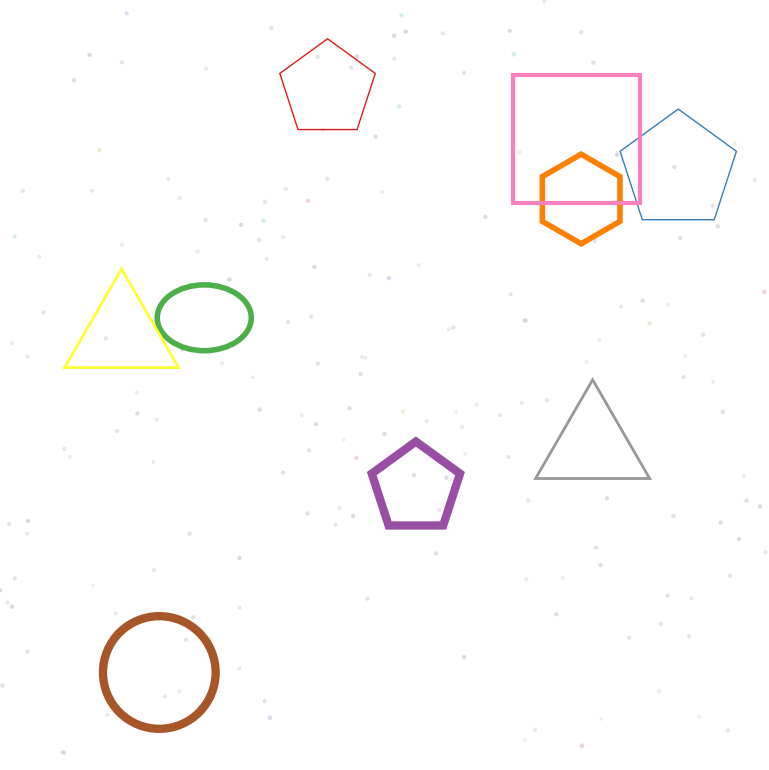[{"shape": "pentagon", "thickness": 0.5, "radius": 0.33, "center": [0.425, 0.884]}, {"shape": "pentagon", "thickness": 0.5, "radius": 0.4, "center": [0.881, 0.779]}, {"shape": "oval", "thickness": 2, "radius": 0.31, "center": [0.265, 0.587]}, {"shape": "pentagon", "thickness": 3, "radius": 0.3, "center": [0.54, 0.366]}, {"shape": "hexagon", "thickness": 2, "radius": 0.29, "center": [0.755, 0.742]}, {"shape": "triangle", "thickness": 1, "radius": 0.43, "center": [0.158, 0.565]}, {"shape": "circle", "thickness": 3, "radius": 0.37, "center": [0.207, 0.127]}, {"shape": "square", "thickness": 1.5, "radius": 0.41, "center": [0.749, 0.819]}, {"shape": "triangle", "thickness": 1, "radius": 0.43, "center": [0.77, 0.421]}]